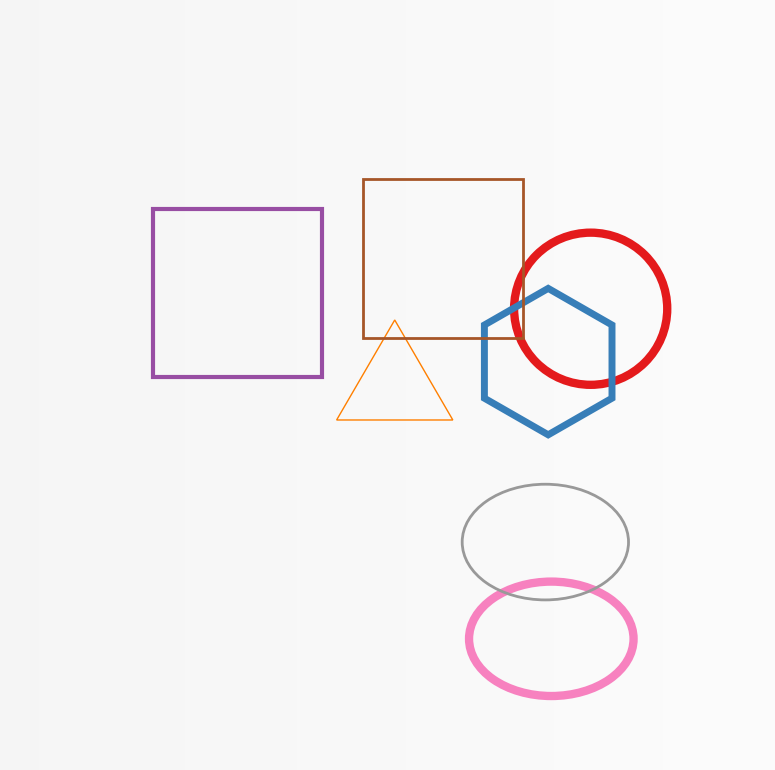[{"shape": "circle", "thickness": 3, "radius": 0.49, "center": [0.762, 0.599]}, {"shape": "hexagon", "thickness": 2.5, "radius": 0.48, "center": [0.707, 0.53]}, {"shape": "square", "thickness": 1.5, "radius": 0.55, "center": [0.307, 0.62]}, {"shape": "triangle", "thickness": 0.5, "radius": 0.43, "center": [0.509, 0.498]}, {"shape": "square", "thickness": 1, "radius": 0.52, "center": [0.572, 0.664]}, {"shape": "oval", "thickness": 3, "radius": 0.53, "center": [0.711, 0.17]}, {"shape": "oval", "thickness": 1, "radius": 0.54, "center": [0.704, 0.296]}]